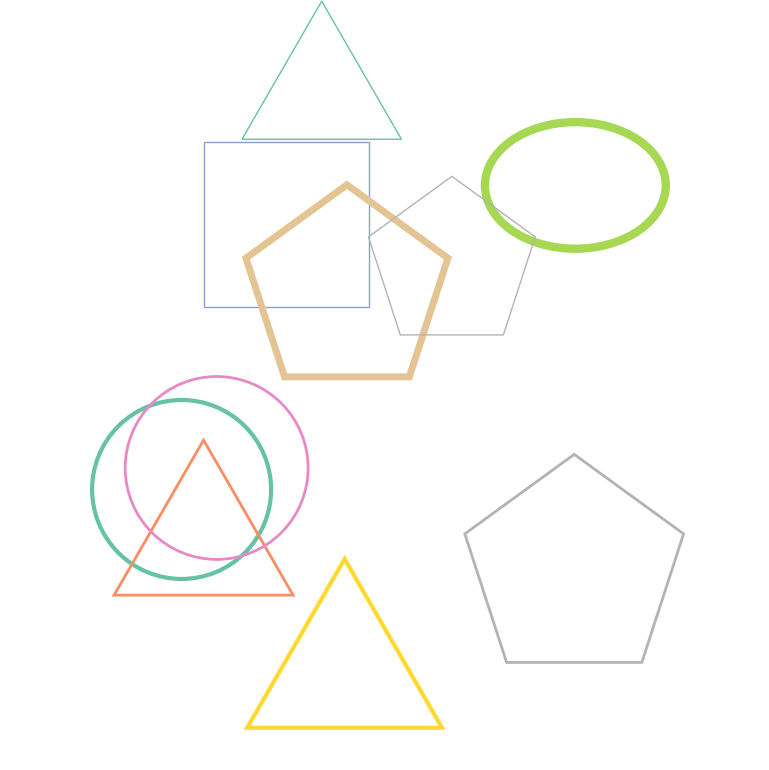[{"shape": "circle", "thickness": 1.5, "radius": 0.58, "center": [0.236, 0.364]}, {"shape": "triangle", "thickness": 0.5, "radius": 0.6, "center": [0.418, 0.879]}, {"shape": "triangle", "thickness": 1, "radius": 0.67, "center": [0.264, 0.294]}, {"shape": "square", "thickness": 0.5, "radius": 0.53, "center": [0.372, 0.709]}, {"shape": "circle", "thickness": 1, "radius": 0.59, "center": [0.281, 0.392]}, {"shape": "oval", "thickness": 3, "radius": 0.59, "center": [0.747, 0.759]}, {"shape": "triangle", "thickness": 1.5, "radius": 0.73, "center": [0.448, 0.128]}, {"shape": "pentagon", "thickness": 2.5, "radius": 0.69, "center": [0.451, 0.622]}, {"shape": "pentagon", "thickness": 1, "radius": 0.75, "center": [0.746, 0.261]}, {"shape": "pentagon", "thickness": 0.5, "radius": 0.57, "center": [0.587, 0.657]}]